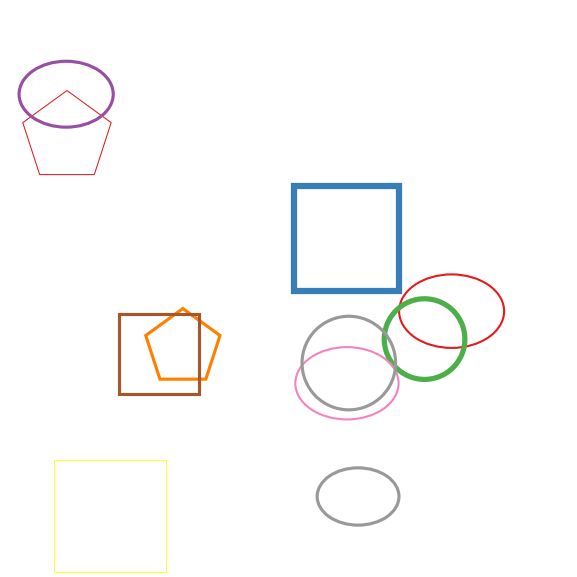[{"shape": "pentagon", "thickness": 0.5, "radius": 0.4, "center": [0.116, 0.762]}, {"shape": "oval", "thickness": 1, "radius": 0.45, "center": [0.782, 0.46]}, {"shape": "square", "thickness": 3, "radius": 0.45, "center": [0.6, 0.586]}, {"shape": "circle", "thickness": 2.5, "radius": 0.35, "center": [0.735, 0.412]}, {"shape": "oval", "thickness": 1.5, "radius": 0.41, "center": [0.115, 0.836]}, {"shape": "pentagon", "thickness": 1.5, "radius": 0.34, "center": [0.317, 0.397]}, {"shape": "square", "thickness": 0.5, "radius": 0.48, "center": [0.19, 0.105]}, {"shape": "square", "thickness": 1.5, "radius": 0.35, "center": [0.276, 0.386]}, {"shape": "oval", "thickness": 1, "radius": 0.45, "center": [0.601, 0.335]}, {"shape": "oval", "thickness": 1.5, "radius": 0.35, "center": [0.62, 0.139]}, {"shape": "circle", "thickness": 1.5, "radius": 0.41, "center": [0.604, 0.37]}]